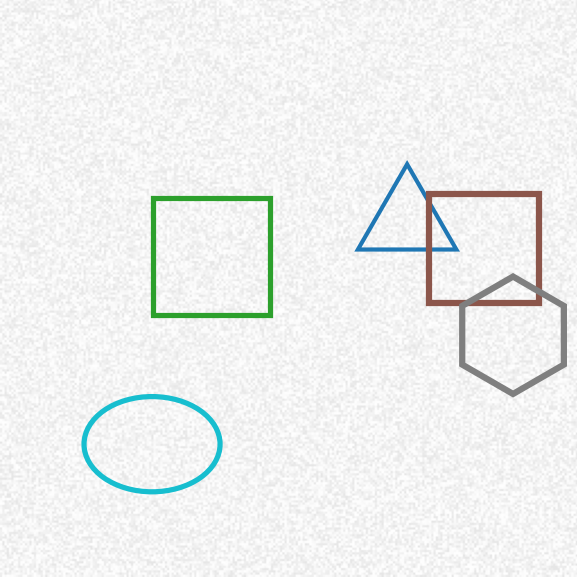[{"shape": "triangle", "thickness": 2, "radius": 0.49, "center": [0.705, 0.616]}, {"shape": "square", "thickness": 2.5, "radius": 0.51, "center": [0.366, 0.556]}, {"shape": "square", "thickness": 3, "radius": 0.47, "center": [0.838, 0.569]}, {"shape": "hexagon", "thickness": 3, "radius": 0.51, "center": [0.888, 0.419]}, {"shape": "oval", "thickness": 2.5, "radius": 0.59, "center": [0.263, 0.23]}]